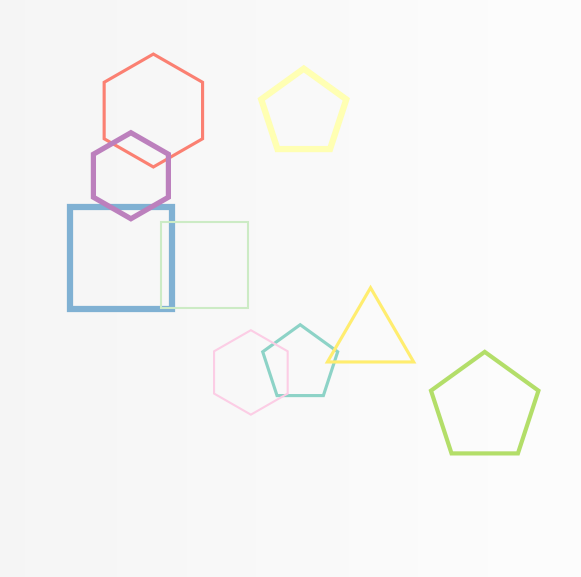[{"shape": "pentagon", "thickness": 1.5, "radius": 0.34, "center": [0.516, 0.369]}, {"shape": "pentagon", "thickness": 3, "radius": 0.38, "center": [0.523, 0.803]}, {"shape": "hexagon", "thickness": 1.5, "radius": 0.49, "center": [0.264, 0.808]}, {"shape": "square", "thickness": 3, "radius": 0.44, "center": [0.208, 0.552]}, {"shape": "pentagon", "thickness": 2, "radius": 0.49, "center": [0.834, 0.293]}, {"shape": "hexagon", "thickness": 1, "radius": 0.37, "center": [0.432, 0.354]}, {"shape": "hexagon", "thickness": 2.5, "radius": 0.37, "center": [0.225, 0.695]}, {"shape": "square", "thickness": 1, "radius": 0.37, "center": [0.352, 0.541]}, {"shape": "triangle", "thickness": 1.5, "radius": 0.43, "center": [0.637, 0.415]}]